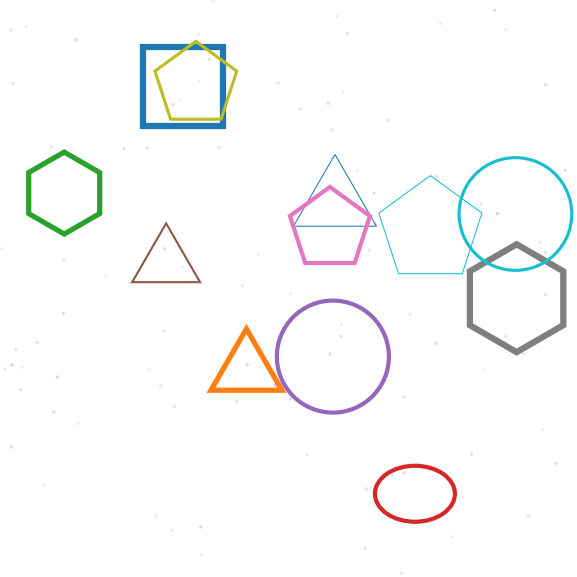[{"shape": "triangle", "thickness": 0.5, "radius": 0.41, "center": [0.58, 0.649]}, {"shape": "square", "thickness": 3, "radius": 0.35, "center": [0.317, 0.85]}, {"shape": "triangle", "thickness": 2.5, "radius": 0.35, "center": [0.427, 0.359]}, {"shape": "hexagon", "thickness": 2.5, "radius": 0.35, "center": [0.111, 0.665]}, {"shape": "oval", "thickness": 2, "radius": 0.35, "center": [0.718, 0.144]}, {"shape": "circle", "thickness": 2, "radius": 0.49, "center": [0.576, 0.382]}, {"shape": "triangle", "thickness": 1, "radius": 0.34, "center": [0.288, 0.544]}, {"shape": "pentagon", "thickness": 2, "radius": 0.36, "center": [0.571, 0.603]}, {"shape": "hexagon", "thickness": 3, "radius": 0.47, "center": [0.895, 0.483]}, {"shape": "pentagon", "thickness": 1.5, "radius": 0.37, "center": [0.339, 0.853]}, {"shape": "pentagon", "thickness": 0.5, "radius": 0.47, "center": [0.745, 0.601]}, {"shape": "circle", "thickness": 1.5, "radius": 0.49, "center": [0.893, 0.629]}]